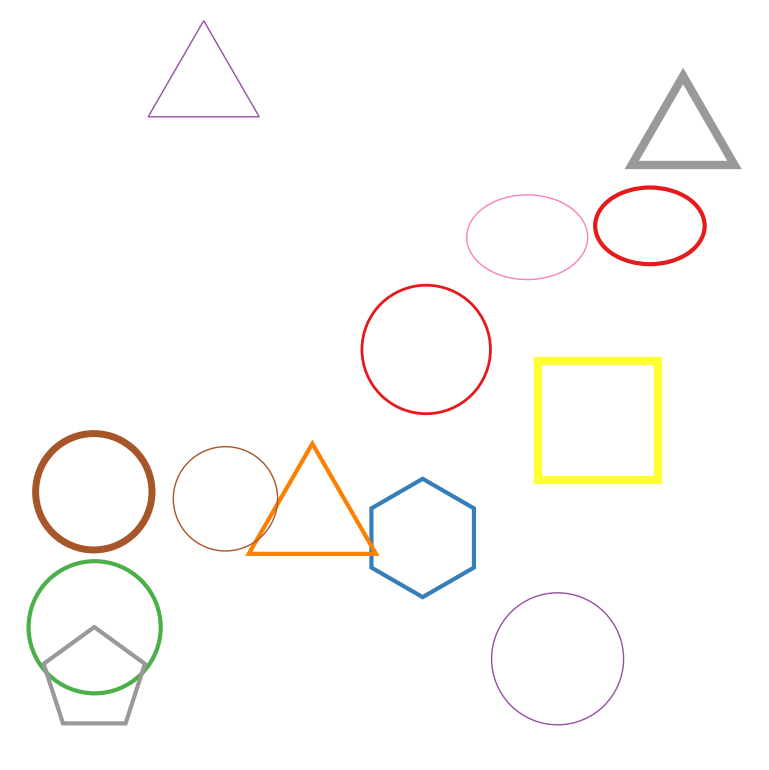[{"shape": "oval", "thickness": 1.5, "radius": 0.36, "center": [0.844, 0.707]}, {"shape": "circle", "thickness": 1, "radius": 0.42, "center": [0.553, 0.546]}, {"shape": "hexagon", "thickness": 1.5, "radius": 0.38, "center": [0.549, 0.301]}, {"shape": "circle", "thickness": 1.5, "radius": 0.43, "center": [0.123, 0.185]}, {"shape": "circle", "thickness": 0.5, "radius": 0.43, "center": [0.724, 0.144]}, {"shape": "triangle", "thickness": 0.5, "radius": 0.42, "center": [0.265, 0.89]}, {"shape": "triangle", "thickness": 1.5, "radius": 0.48, "center": [0.406, 0.328]}, {"shape": "square", "thickness": 3, "radius": 0.39, "center": [0.776, 0.454]}, {"shape": "circle", "thickness": 0.5, "radius": 0.34, "center": [0.293, 0.352]}, {"shape": "circle", "thickness": 2.5, "radius": 0.38, "center": [0.122, 0.361]}, {"shape": "oval", "thickness": 0.5, "radius": 0.39, "center": [0.685, 0.692]}, {"shape": "triangle", "thickness": 3, "radius": 0.39, "center": [0.887, 0.824]}, {"shape": "pentagon", "thickness": 1.5, "radius": 0.35, "center": [0.122, 0.116]}]